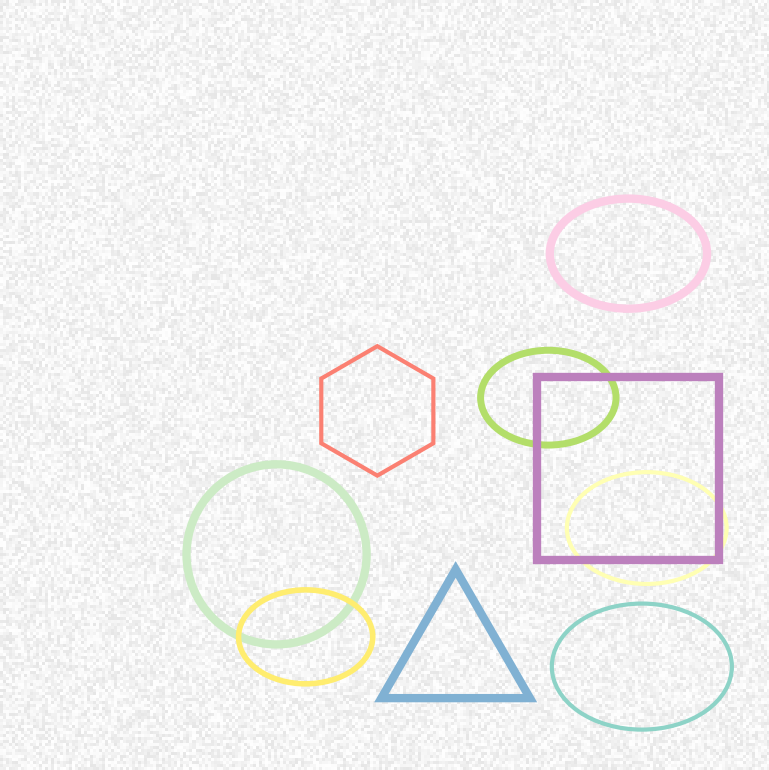[{"shape": "oval", "thickness": 1.5, "radius": 0.58, "center": [0.834, 0.134]}, {"shape": "oval", "thickness": 1.5, "radius": 0.52, "center": [0.84, 0.314]}, {"shape": "hexagon", "thickness": 1.5, "radius": 0.42, "center": [0.49, 0.466]}, {"shape": "triangle", "thickness": 3, "radius": 0.56, "center": [0.592, 0.149]}, {"shape": "oval", "thickness": 2.5, "radius": 0.44, "center": [0.712, 0.484]}, {"shape": "oval", "thickness": 3, "radius": 0.51, "center": [0.816, 0.671]}, {"shape": "square", "thickness": 3, "radius": 0.59, "center": [0.816, 0.391]}, {"shape": "circle", "thickness": 3, "radius": 0.58, "center": [0.359, 0.28]}, {"shape": "oval", "thickness": 2, "radius": 0.44, "center": [0.397, 0.173]}]